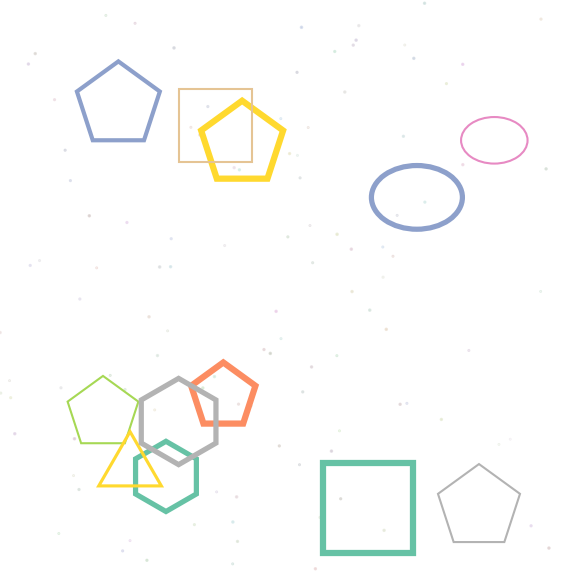[{"shape": "square", "thickness": 3, "radius": 0.39, "center": [0.637, 0.119]}, {"shape": "hexagon", "thickness": 2.5, "radius": 0.3, "center": [0.287, 0.174]}, {"shape": "pentagon", "thickness": 3, "radius": 0.29, "center": [0.387, 0.313]}, {"shape": "pentagon", "thickness": 2, "radius": 0.38, "center": [0.205, 0.817]}, {"shape": "oval", "thickness": 2.5, "radius": 0.39, "center": [0.722, 0.657]}, {"shape": "oval", "thickness": 1, "radius": 0.29, "center": [0.856, 0.756]}, {"shape": "pentagon", "thickness": 1, "radius": 0.32, "center": [0.178, 0.284]}, {"shape": "triangle", "thickness": 1.5, "radius": 0.31, "center": [0.225, 0.189]}, {"shape": "pentagon", "thickness": 3, "radius": 0.37, "center": [0.419, 0.75]}, {"shape": "square", "thickness": 1, "radius": 0.32, "center": [0.373, 0.781]}, {"shape": "hexagon", "thickness": 2.5, "radius": 0.37, "center": [0.309, 0.269]}, {"shape": "pentagon", "thickness": 1, "radius": 0.37, "center": [0.829, 0.121]}]